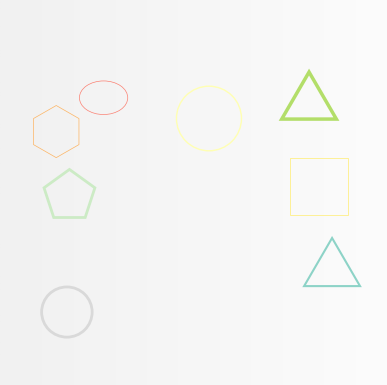[{"shape": "triangle", "thickness": 1.5, "radius": 0.42, "center": [0.857, 0.299]}, {"shape": "circle", "thickness": 1, "radius": 0.42, "center": [0.539, 0.692]}, {"shape": "oval", "thickness": 0.5, "radius": 0.31, "center": [0.267, 0.746]}, {"shape": "hexagon", "thickness": 0.5, "radius": 0.34, "center": [0.145, 0.658]}, {"shape": "triangle", "thickness": 2.5, "radius": 0.41, "center": [0.798, 0.731]}, {"shape": "circle", "thickness": 2, "radius": 0.33, "center": [0.173, 0.189]}, {"shape": "pentagon", "thickness": 2, "radius": 0.35, "center": [0.179, 0.491]}, {"shape": "square", "thickness": 0.5, "radius": 0.37, "center": [0.824, 0.515]}]